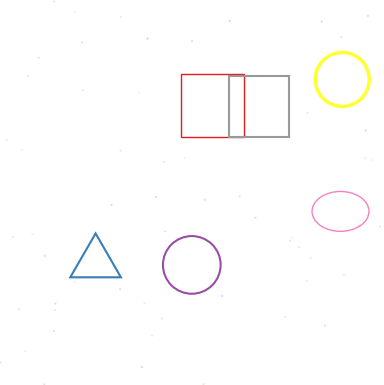[{"shape": "square", "thickness": 1, "radius": 0.41, "center": [0.553, 0.727]}, {"shape": "triangle", "thickness": 1.5, "radius": 0.38, "center": [0.248, 0.318]}, {"shape": "circle", "thickness": 1.5, "radius": 0.37, "center": [0.498, 0.312]}, {"shape": "circle", "thickness": 2.5, "radius": 0.35, "center": [0.889, 0.794]}, {"shape": "oval", "thickness": 1, "radius": 0.37, "center": [0.884, 0.451]}, {"shape": "square", "thickness": 1.5, "radius": 0.39, "center": [0.672, 0.723]}]